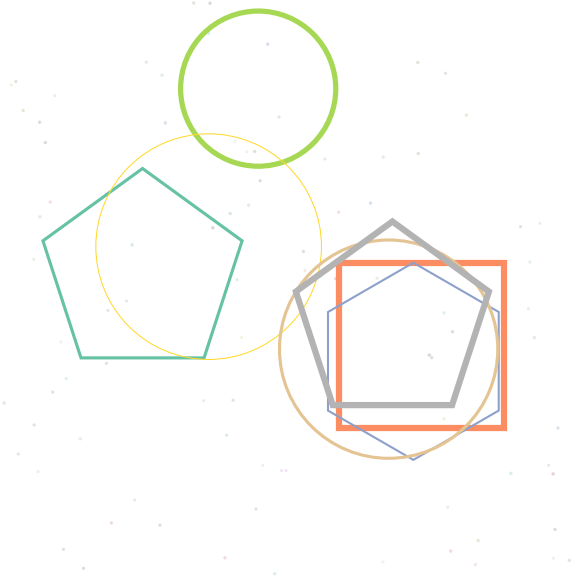[{"shape": "pentagon", "thickness": 1.5, "radius": 0.91, "center": [0.247, 0.526]}, {"shape": "square", "thickness": 3, "radius": 0.72, "center": [0.73, 0.401]}, {"shape": "hexagon", "thickness": 1, "radius": 0.85, "center": [0.716, 0.374]}, {"shape": "circle", "thickness": 2.5, "radius": 0.67, "center": [0.447, 0.846]}, {"shape": "circle", "thickness": 0.5, "radius": 0.98, "center": [0.361, 0.572]}, {"shape": "circle", "thickness": 1.5, "radius": 0.95, "center": [0.673, 0.395]}, {"shape": "pentagon", "thickness": 3, "radius": 0.88, "center": [0.679, 0.44]}]